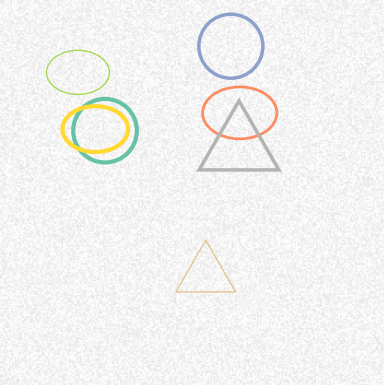[{"shape": "circle", "thickness": 3, "radius": 0.41, "center": [0.273, 0.661]}, {"shape": "oval", "thickness": 2, "radius": 0.48, "center": [0.623, 0.707]}, {"shape": "circle", "thickness": 2.5, "radius": 0.42, "center": [0.6, 0.88]}, {"shape": "oval", "thickness": 1, "radius": 0.41, "center": [0.202, 0.812]}, {"shape": "oval", "thickness": 3, "radius": 0.43, "center": [0.248, 0.665]}, {"shape": "triangle", "thickness": 1, "radius": 0.45, "center": [0.534, 0.287]}, {"shape": "triangle", "thickness": 2.5, "radius": 0.6, "center": [0.621, 0.618]}]